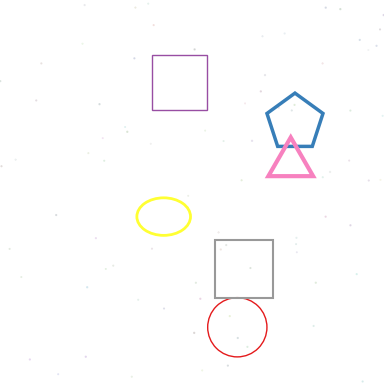[{"shape": "circle", "thickness": 1, "radius": 0.38, "center": [0.616, 0.15]}, {"shape": "pentagon", "thickness": 2.5, "radius": 0.38, "center": [0.766, 0.682]}, {"shape": "square", "thickness": 1, "radius": 0.36, "center": [0.466, 0.786]}, {"shape": "oval", "thickness": 2, "radius": 0.35, "center": [0.425, 0.437]}, {"shape": "triangle", "thickness": 3, "radius": 0.34, "center": [0.755, 0.576]}, {"shape": "square", "thickness": 1.5, "radius": 0.37, "center": [0.634, 0.302]}]